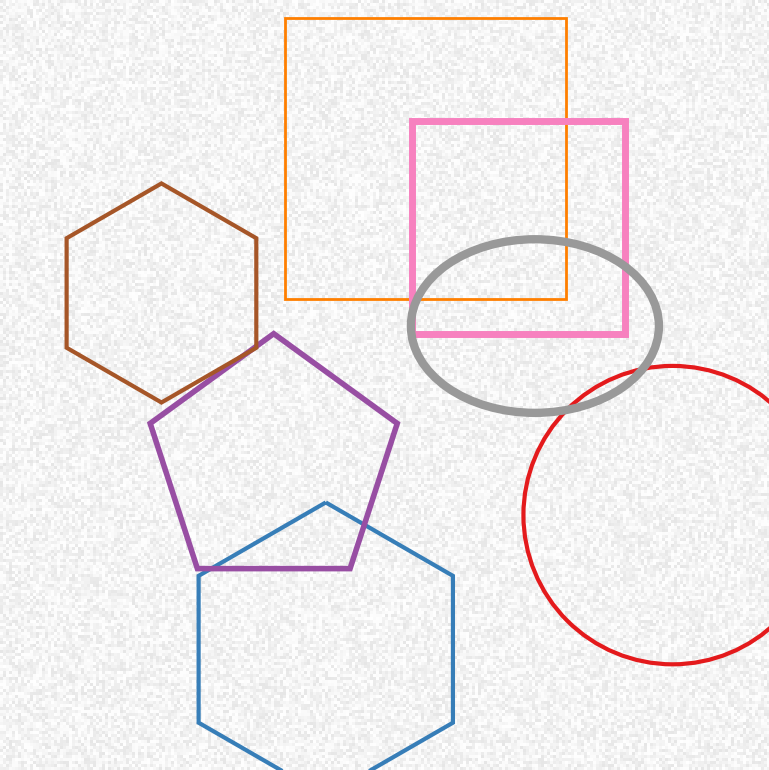[{"shape": "circle", "thickness": 1.5, "radius": 0.97, "center": [0.874, 0.331]}, {"shape": "hexagon", "thickness": 1.5, "radius": 0.95, "center": [0.423, 0.157]}, {"shape": "pentagon", "thickness": 2, "radius": 0.84, "center": [0.355, 0.398]}, {"shape": "square", "thickness": 1, "radius": 0.91, "center": [0.553, 0.794]}, {"shape": "hexagon", "thickness": 1.5, "radius": 0.71, "center": [0.21, 0.62]}, {"shape": "square", "thickness": 2.5, "radius": 0.69, "center": [0.673, 0.705]}, {"shape": "oval", "thickness": 3, "radius": 0.81, "center": [0.695, 0.577]}]